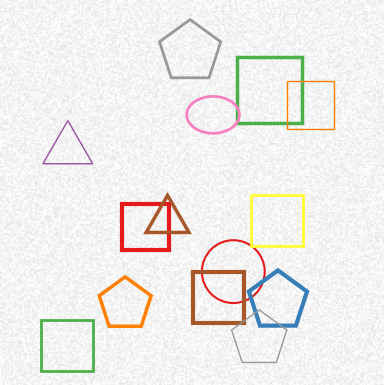[{"shape": "circle", "thickness": 1.5, "radius": 0.41, "center": [0.606, 0.295]}, {"shape": "square", "thickness": 3, "radius": 0.3, "center": [0.378, 0.41]}, {"shape": "pentagon", "thickness": 3, "radius": 0.4, "center": [0.722, 0.218]}, {"shape": "square", "thickness": 2, "radius": 0.33, "center": [0.174, 0.103]}, {"shape": "square", "thickness": 2.5, "radius": 0.42, "center": [0.7, 0.767]}, {"shape": "triangle", "thickness": 1, "radius": 0.37, "center": [0.176, 0.612]}, {"shape": "square", "thickness": 1, "radius": 0.31, "center": [0.806, 0.727]}, {"shape": "pentagon", "thickness": 2.5, "radius": 0.35, "center": [0.325, 0.21]}, {"shape": "square", "thickness": 2, "radius": 0.34, "center": [0.719, 0.427]}, {"shape": "triangle", "thickness": 2.5, "radius": 0.32, "center": [0.435, 0.428]}, {"shape": "square", "thickness": 3, "radius": 0.33, "center": [0.568, 0.228]}, {"shape": "oval", "thickness": 2, "radius": 0.34, "center": [0.553, 0.702]}, {"shape": "pentagon", "thickness": 1, "radius": 0.38, "center": [0.673, 0.12]}, {"shape": "pentagon", "thickness": 2, "radius": 0.42, "center": [0.494, 0.866]}]